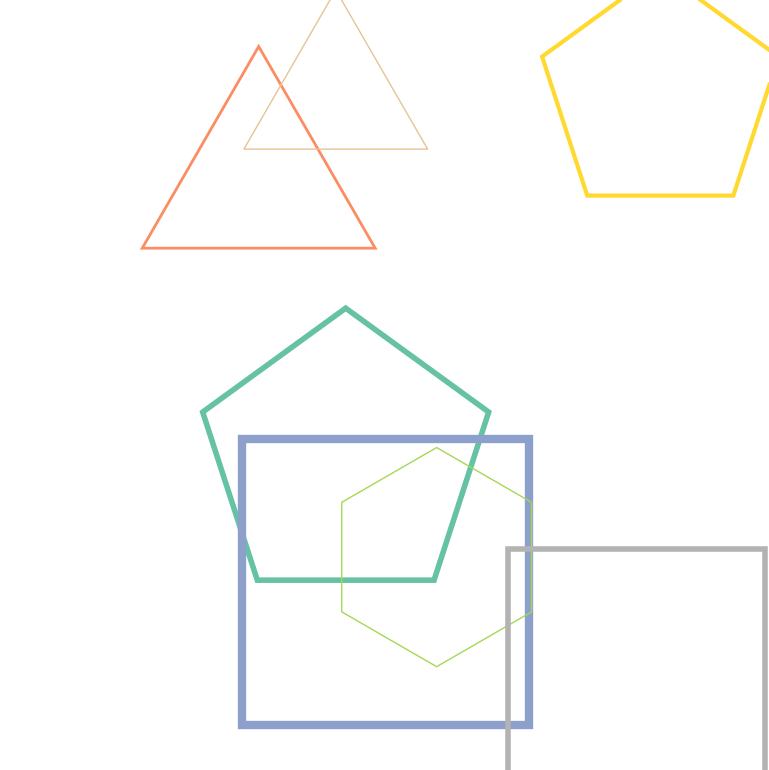[{"shape": "pentagon", "thickness": 2, "radius": 0.98, "center": [0.449, 0.405]}, {"shape": "triangle", "thickness": 1, "radius": 0.87, "center": [0.336, 0.765]}, {"shape": "square", "thickness": 3, "radius": 0.93, "center": [0.501, 0.244]}, {"shape": "hexagon", "thickness": 0.5, "radius": 0.71, "center": [0.567, 0.276]}, {"shape": "pentagon", "thickness": 1.5, "radius": 0.81, "center": [0.858, 0.877]}, {"shape": "triangle", "thickness": 0.5, "radius": 0.69, "center": [0.436, 0.875]}, {"shape": "square", "thickness": 2, "radius": 0.83, "center": [0.826, 0.12]}]